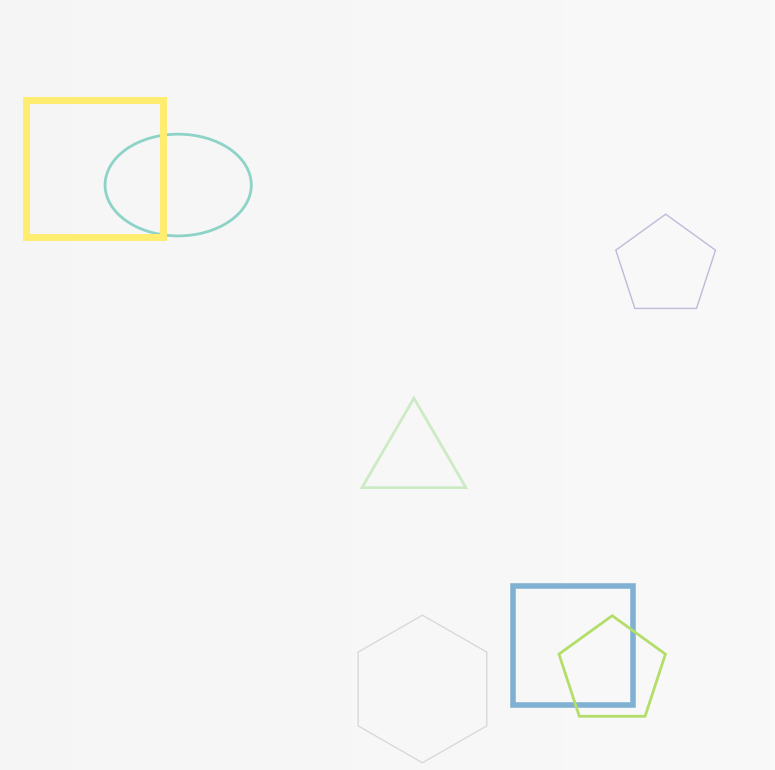[{"shape": "oval", "thickness": 1, "radius": 0.47, "center": [0.23, 0.76]}, {"shape": "pentagon", "thickness": 0.5, "radius": 0.34, "center": [0.859, 0.654]}, {"shape": "square", "thickness": 2, "radius": 0.39, "center": [0.739, 0.162]}, {"shape": "pentagon", "thickness": 1, "radius": 0.36, "center": [0.79, 0.128]}, {"shape": "hexagon", "thickness": 0.5, "radius": 0.48, "center": [0.545, 0.105]}, {"shape": "triangle", "thickness": 1, "radius": 0.39, "center": [0.534, 0.405]}, {"shape": "square", "thickness": 2.5, "radius": 0.44, "center": [0.122, 0.781]}]